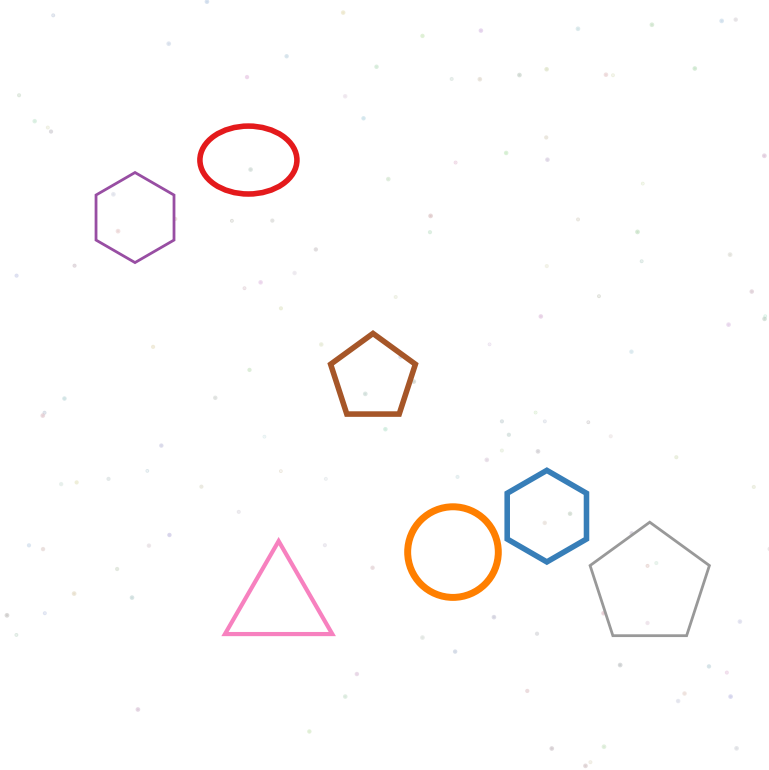[{"shape": "oval", "thickness": 2, "radius": 0.31, "center": [0.323, 0.792]}, {"shape": "hexagon", "thickness": 2, "radius": 0.3, "center": [0.71, 0.33]}, {"shape": "hexagon", "thickness": 1, "radius": 0.29, "center": [0.175, 0.717]}, {"shape": "circle", "thickness": 2.5, "radius": 0.29, "center": [0.588, 0.283]}, {"shape": "pentagon", "thickness": 2, "radius": 0.29, "center": [0.484, 0.509]}, {"shape": "triangle", "thickness": 1.5, "radius": 0.4, "center": [0.362, 0.217]}, {"shape": "pentagon", "thickness": 1, "radius": 0.41, "center": [0.844, 0.24]}]